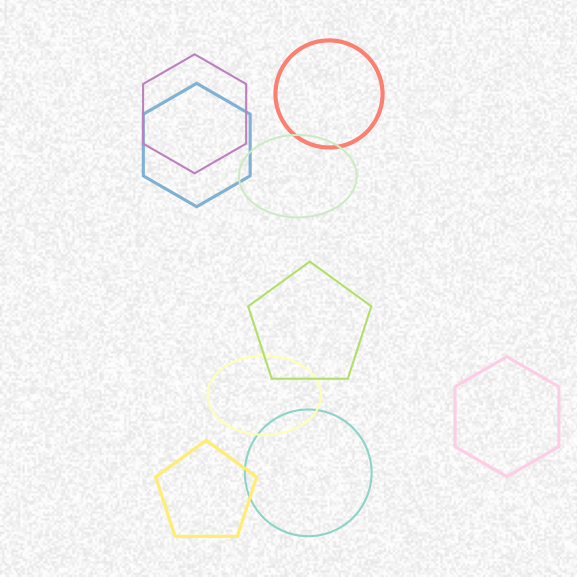[{"shape": "circle", "thickness": 1, "radius": 0.55, "center": [0.534, 0.18]}, {"shape": "oval", "thickness": 1, "radius": 0.49, "center": [0.458, 0.315]}, {"shape": "circle", "thickness": 2, "radius": 0.46, "center": [0.57, 0.836]}, {"shape": "hexagon", "thickness": 1.5, "radius": 0.53, "center": [0.341, 0.748]}, {"shape": "pentagon", "thickness": 1, "radius": 0.56, "center": [0.536, 0.434]}, {"shape": "hexagon", "thickness": 1.5, "radius": 0.52, "center": [0.878, 0.278]}, {"shape": "hexagon", "thickness": 1, "radius": 0.52, "center": [0.337, 0.802]}, {"shape": "oval", "thickness": 1, "radius": 0.51, "center": [0.516, 0.694]}, {"shape": "pentagon", "thickness": 1.5, "radius": 0.46, "center": [0.357, 0.145]}]